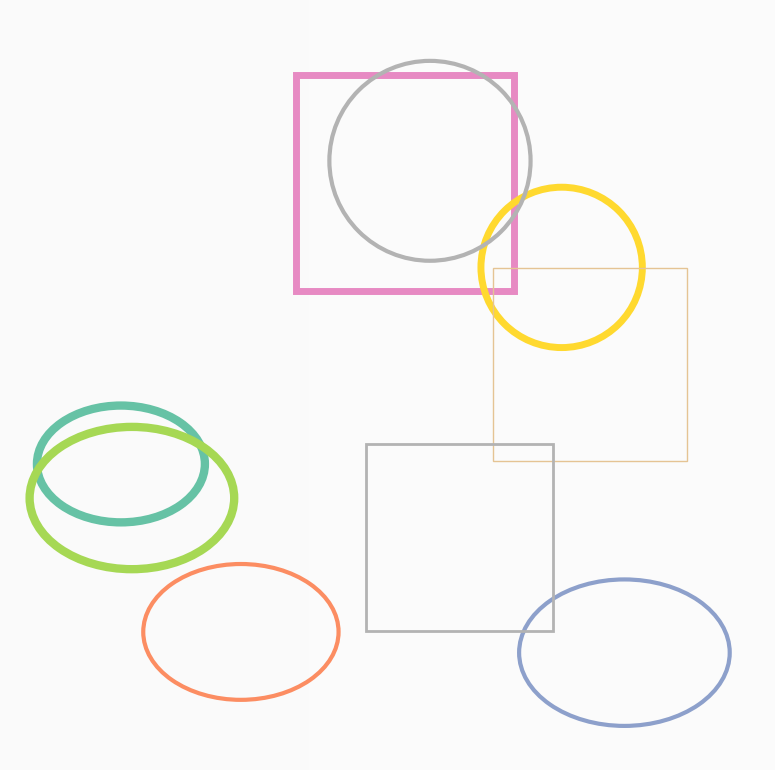[{"shape": "oval", "thickness": 3, "radius": 0.54, "center": [0.156, 0.397]}, {"shape": "oval", "thickness": 1.5, "radius": 0.63, "center": [0.311, 0.179]}, {"shape": "oval", "thickness": 1.5, "radius": 0.68, "center": [0.806, 0.152]}, {"shape": "square", "thickness": 2.5, "radius": 0.7, "center": [0.523, 0.762]}, {"shape": "oval", "thickness": 3, "radius": 0.66, "center": [0.17, 0.353]}, {"shape": "circle", "thickness": 2.5, "radius": 0.52, "center": [0.725, 0.653]}, {"shape": "square", "thickness": 0.5, "radius": 0.63, "center": [0.761, 0.526]}, {"shape": "square", "thickness": 1, "radius": 0.61, "center": [0.593, 0.302]}, {"shape": "circle", "thickness": 1.5, "radius": 0.65, "center": [0.555, 0.791]}]